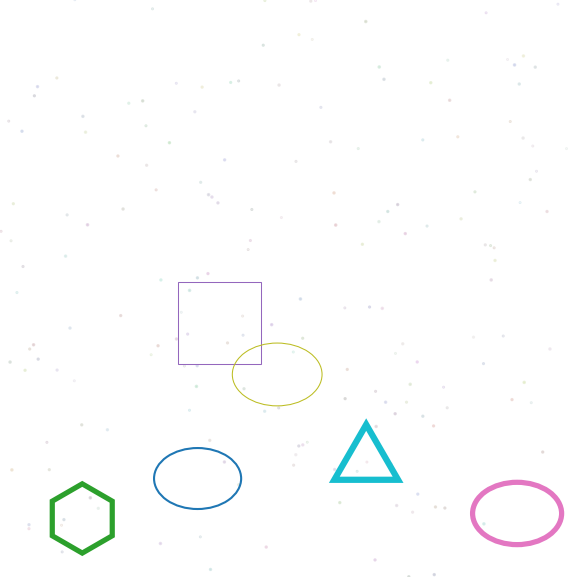[{"shape": "oval", "thickness": 1, "radius": 0.38, "center": [0.342, 0.171]}, {"shape": "hexagon", "thickness": 2.5, "radius": 0.3, "center": [0.142, 0.101]}, {"shape": "square", "thickness": 0.5, "radius": 0.36, "center": [0.38, 0.44]}, {"shape": "oval", "thickness": 2.5, "radius": 0.39, "center": [0.895, 0.11]}, {"shape": "oval", "thickness": 0.5, "radius": 0.39, "center": [0.48, 0.351]}, {"shape": "triangle", "thickness": 3, "radius": 0.32, "center": [0.634, 0.2]}]